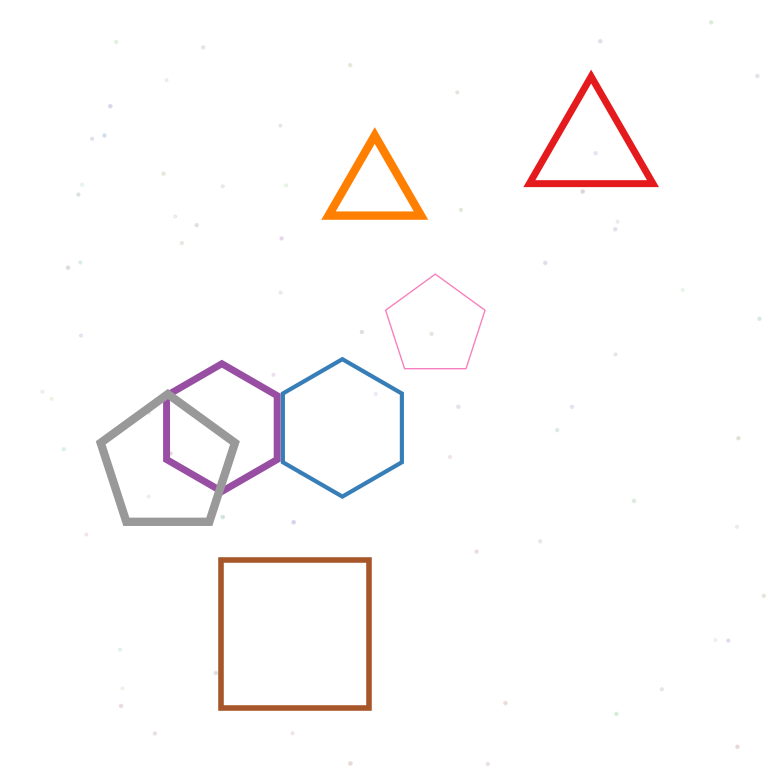[{"shape": "triangle", "thickness": 2.5, "radius": 0.46, "center": [0.768, 0.808]}, {"shape": "hexagon", "thickness": 1.5, "radius": 0.45, "center": [0.445, 0.444]}, {"shape": "hexagon", "thickness": 2.5, "radius": 0.41, "center": [0.288, 0.445]}, {"shape": "triangle", "thickness": 3, "radius": 0.35, "center": [0.487, 0.755]}, {"shape": "square", "thickness": 2, "radius": 0.48, "center": [0.383, 0.177]}, {"shape": "pentagon", "thickness": 0.5, "radius": 0.34, "center": [0.565, 0.576]}, {"shape": "pentagon", "thickness": 3, "radius": 0.46, "center": [0.218, 0.397]}]